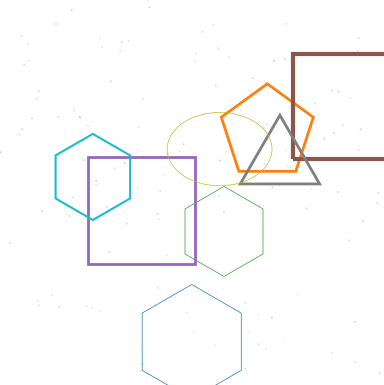[{"shape": "hexagon", "thickness": 0.5, "radius": 0.74, "center": [0.498, 0.112]}, {"shape": "pentagon", "thickness": 2, "radius": 0.63, "center": [0.694, 0.657]}, {"shape": "hexagon", "thickness": 0.5, "radius": 0.58, "center": [0.582, 0.399]}, {"shape": "square", "thickness": 2, "radius": 0.69, "center": [0.367, 0.452]}, {"shape": "square", "thickness": 3, "radius": 0.68, "center": [0.896, 0.722]}, {"shape": "triangle", "thickness": 2, "radius": 0.6, "center": [0.727, 0.582]}, {"shape": "oval", "thickness": 0.5, "radius": 0.68, "center": [0.57, 0.613]}, {"shape": "hexagon", "thickness": 1.5, "radius": 0.56, "center": [0.241, 0.54]}]